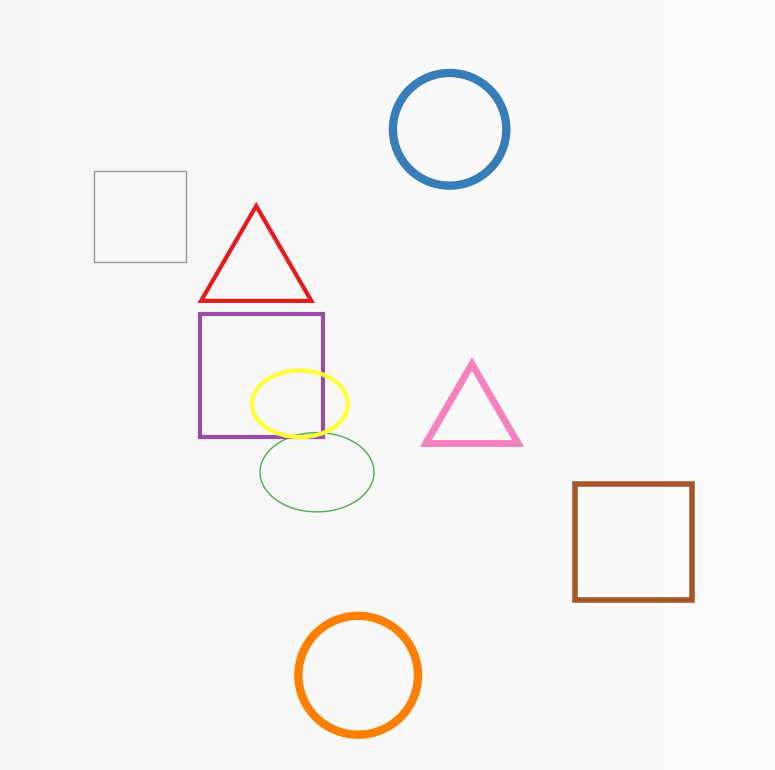[{"shape": "triangle", "thickness": 1.5, "radius": 0.41, "center": [0.331, 0.65]}, {"shape": "circle", "thickness": 3, "radius": 0.37, "center": [0.58, 0.832]}, {"shape": "oval", "thickness": 0.5, "radius": 0.37, "center": [0.409, 0.387]}, {"shape": "square", "thickness": 1.5, "radius": 0.4, "center": [0.338, 0.512]}, {"shape": "circle", "thickness": 3, "radius": 0.39, "center": [0.462, 0.123]}, {"shape": "oval", "thickness": 1.5, "radius": 0.31, "center": [0.387, 0.476]}, {"shape": "square", "thickness": 2, "radius": 0.38, "center": [0.817, 0.296]}, {"shape": "triangle", "thickness": 2.5, "radius": 0.34, "center": [0.609, 0.458]}, {"shape": "square", "thickness": 0.5, "radius": 0.3, "center": [0.181, 0.718]}]